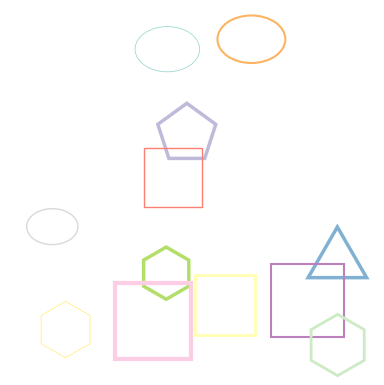[{"shape": "oval", "thickness": 0.5, "radius": 0.42, "center": [0.435, 0.872]}, {"shape": "square", "thickness": 2, "radius": 0.39, "center": [0.584, 0.208]}, {"shape": "pentagon", "thickness": 2.5, "radius": 0.4, "center": [0.485, 0.653]}, {"shape": "square", "thickness": 1, "radius": 0.38, "center": [0.45, 0.539]}, {"shape": "triangle", "thickness": 2.5, "radius": 0.44, "center": [0.876, 0.323]}, {"shape": "oval", "thickness": 1.5, "radius": 0.44, "center": [0.653, 0.898]}, {"shape": "hexagon", "thickness": 2.5, "radius": 0.34, "center": [0.432, 0.29]}, {"shape": "square", "thickness": 3, "radius": 0.49, "center": [0.398, 0.166]}, {"shape": "oval", "thickness": 1, "radius": 0.33, "center": [0.136, 0.411]}, {"shape": "square", "thickness": 1.5, "radius": 0.48, "center": [0.799, 0.22]}, {"shape": "hexagon", "thickness": 2, "radius": 0.4, "center": [0.877, 0.104]}, {"shape": "hexagon", "thickness": 0.5, "radius": 0.37, "center": [0.17, 0.144]}]